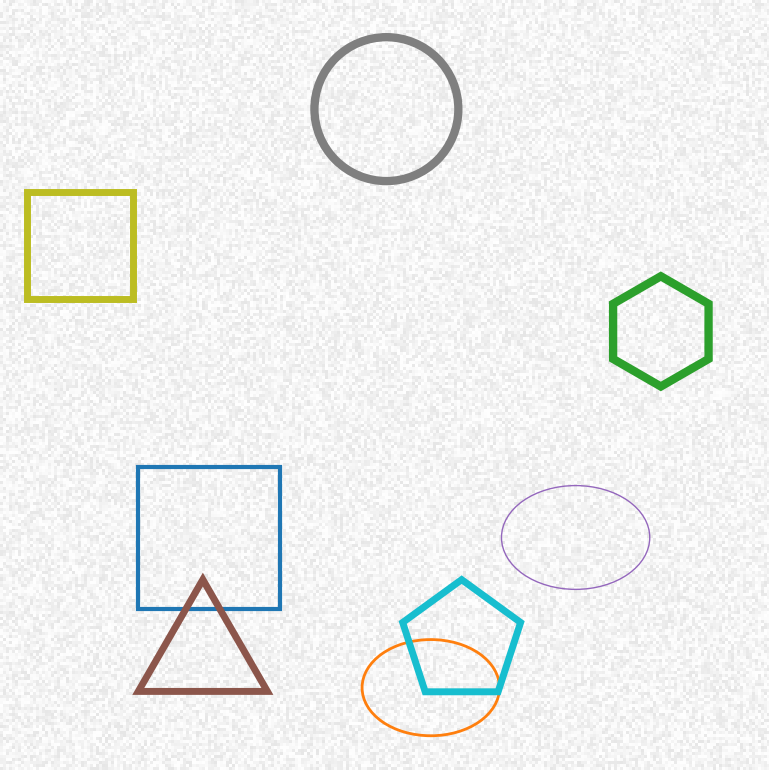[{"shape": "square", "thickness": 1.5, "radius": 0.46, "center": [0.271, 0.302]}, {"shape": "oval", "thickness": 1, "radius": 0.45, "center": [0.559, 0.107]}, {"shape": "hexagon", "thickness": 3, "radius": 0.36, "center": [0.858, 0.57]}, {"shape": "oval", "thickness": 0.5, "radius": 0.48, "center": [0.748, 0.302]}, {"shape": "triangle", "thickness": 2.5, "radius": 0.48, "center": [0.263, 0.15]}, {"shape": "circle", "thickness": 3, "radius": 0.47, "center": [0.502, 0.858]}, {"shape": "square", "thickness": 2.5, "radius": 0.35, "center": [0.104, 0.681]}, {"shape": "pentagon", "thickness": 2.5, "radius": 0.4, "center": [0.6, 0.167]}]